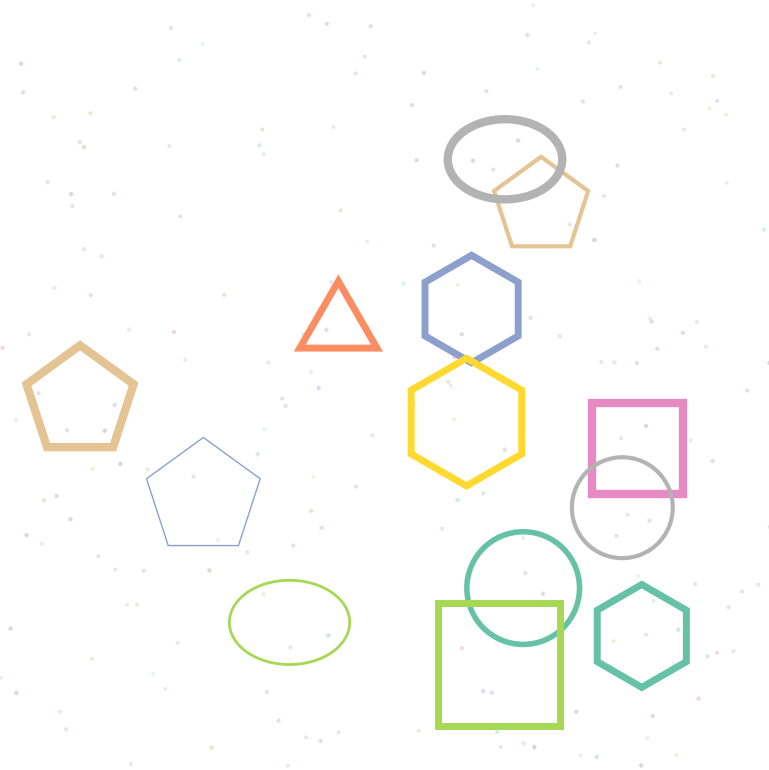[{"shape": "hexagon", "thickness": 2.5, "radius": 0.33, "center": [0.833, 0.174]}, {"shape": "circle", "thickness": 2, "radius": 0.37, "center": [0.679, 0.236]}, {"shape": "triangle", "thickness": 2.5, "radius": 0.29, "center": [0.439, 0.577]}, {"shape": "pentagon", "thickness": 0.5, "radius": 0.39, "center": [0.264, 0.354]}, {"shape": "hexagon", "thickness": 2.5, "radius": 0.35, "center": [0.612, 0.599]}, {"shape": "square", "thickness": 3, "radius": 0.3, "center": [0.828, 0.418]}, {"shape": "oval", "thickness": 1, "radius": 0.39, "center": [0.376, 0.192]}, {"shape": "square", "thickness": 2.5, "radius": 0.4, "center": [0.648, 0.137]}, {"shape": "hexagon", "thickness": 2.5, "radius": 0.41, "center": [0.606, 0.452]}, {"shape": "pentagon", "thickness": 1.5, "radius": 0.32, "center": [0.703, 0.732]}, {"shape": "pentagon", "thickness": 3, "radius": 0.37, "center": [0.104, 0.478]}, {"shape": "circle", "thickness": 1.5, "radius": 0.33, "center": [0.808, 0.341]}, {"shape": "oval", "thickness": 3, "radius": 0.37, "center": [0.656, 0.793]}]